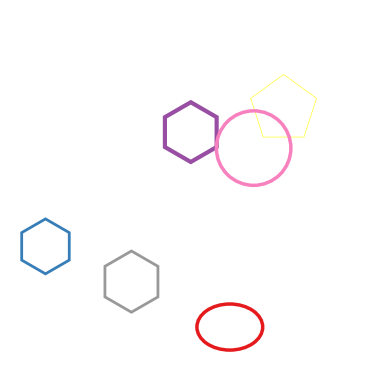[{"shape": "oval", "thickness": 2.5, "radius": 0.43, "center": [0.597, 0.151]}, {"shape": "hexagon", "thickness": 2, "radius": 0.36, "center": [0.118, 0.36]}, {"shape": "hexagon", "thickness": 3, "radius": 0.39, "center": [0.496, 0.657]}, {"shape": "pentagon", "thickness": 0.5, "radius": 0.45, "center": [0.737, 0.717]}, {"shape": "circle", "thickness": 2.5, "radius": 0.48, "center": [0.659, 0.615]}, {"shape": "hexagon", "thickness": 2, "radius": 0.4, "center": [0.341, 0.269]}]